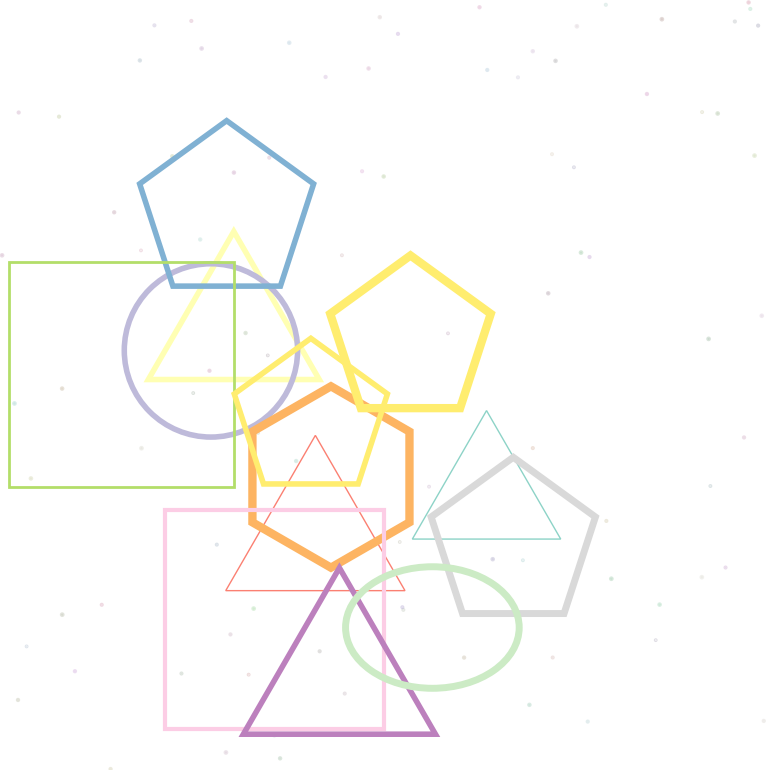[{"shape": "triangle", "thickness": 0.5, "radius": 0.56, "center": [0.632, 0.356]}, {"shape": "triangle", "thickness": 2, "radius": 0.64, "center": [0.304, 0.571]}, {"shape": "circle", "thickness": 2, "radius": 0.56, "center": [0.274, 0.545]}, {"shape": "triangle", "thickness": 0.5, "radius": 0.67, "center": [0.41, 0.3]}, {"shape": "pentagon", "thickness": 2, "radius": 0.59, "center": [0.294, 0.724]}, {"shape": "hexagon", "thickness": 3, "radius": 0.59, "center": [0.43, 0.381]}, {"shape": "square", "thickness": 1, "radius": 0.73, "center": [0.158, 0.513]}, {"shape": "square", "thickness": 1.5, "radius": 0.71, "center": [0.357, 0.195]}, {"shape": "pentagon", "thickness": 2.5, "radius": 0.56, "center": [0.667, 0.294]}, {"shape": "triangle", "thickness": 2, "radius": 0.72, "center": [0.441, 0.119]}, {"shape": "oval", "thickness": 2.5, "radius": 0.56, "center": [0.562, 0.185]}, {"shape": "pentagon", "thickness": 2, "radius": 0.52, "center": [0.404, 0.456]}, {"shape": "pentagon", "thickness": 3, "radius": 0.55, "center": [0.533, 0.559]}]